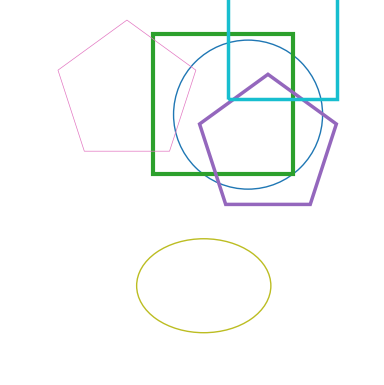[{"shape": "circle", "thickness": 1, "radius": 0.97, "center": [0.644, 0.702]}, {"shape": "square", "thickness": 3, "radius": 0.91, "center": [0.579, 0.729]}, {"shape": "pentagon", "thickness": 2.5, "radius": 0.93, "center": [0.696, 0.62]}, {"shape": "pentagon", "thickness": 0.5, "radius": 0.94, "center": [0.33, 0.76]}, {"shape": "oval", "thickness": 1, "radius": 0.87, "center": [0.529, 0.258]}, {"shape": "square", "thickness": 2.5, "radius": 0.71, "center": [0.734, 0.885]}]